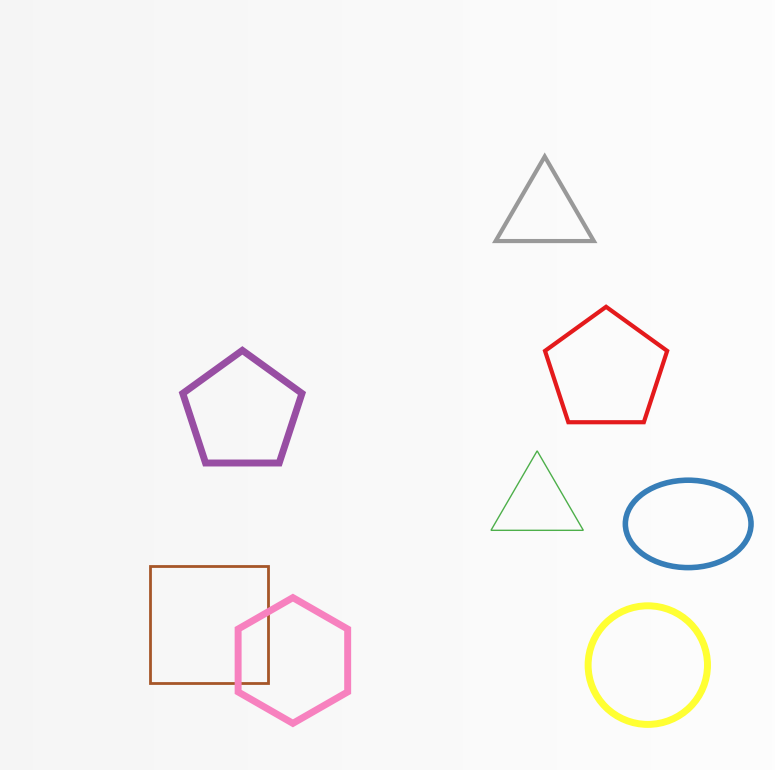[{"shape": "pentagon", "thickness": 1.5, "radius": 0.41, "center": [0.782, 0.519]}, {"shape": "oval", "thickness": 2, "radius": 0.41, "center": [0.888, 0.32]}, {"shape": "triangle", "thickness": 0.5, "radius": 0.34, "center": [0.693, 0.346]}, {"shape": "pentagon", "thickness": 2.5, "radius": 0.4, "center": [0.313, 0.464]}, {"shape": "circle", "thickness": 2.5, "radius": 0.39, "center": [0.836, 0.136]}, {"shape": "square", "thickness": 1, "radius": 0.38, "center": [0.27, 0.189]}, {"shape": "hexagon", "thickness": 2.5, "radius": 0.41, "center": [0.378, 0.142]}, {"shape": "triangle", "thickness": 1.5, "radius": 0.37, "center": [0.703, 0.724]}]